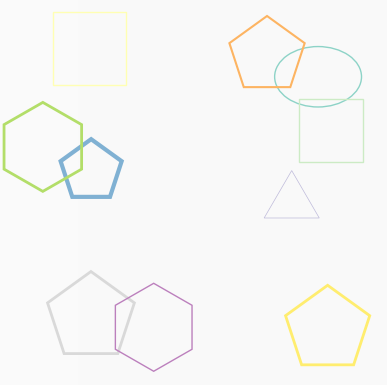[{"shape": "oval", "thickness": 1, "radius": 0.56, "center": [0.821, 0.801]}, {"shape": "square", "thickness": 1, "radius": 0.48, "center": [0.231, 0.874]}, {"shape": "triangle", "thickness": 0.5, "radius": 0.41, "center": [0.753, 0.475]}, {"shape": "pentagon", "thickness": 3, "radius": 0.41, "center": [0.235, 0.556]}, {"shape": "pentagon", "thickness": 1.5, "radius": 0.51, "center": [0.689, 0.856]}, {"shape": "hexagon", "thickness": 2, "radius": 0.58, "center": [0.111, 0.618]}, {"shape": "pentagon", "thickness": 2, "radius": 0.59, "center": [0.235, 0.177]}, {"shape": "hexagon", "thickness": 1, "radius": 0.57, "center": [0.397, 0.15]}, {"shape": "square", "thickness": 1, "radius": 0.41, "center": [0.855, 0.661]}, {"shape": "pentagon", "thickness": 2, "radius": 0.57, "center": [0.846, 0.145]}]